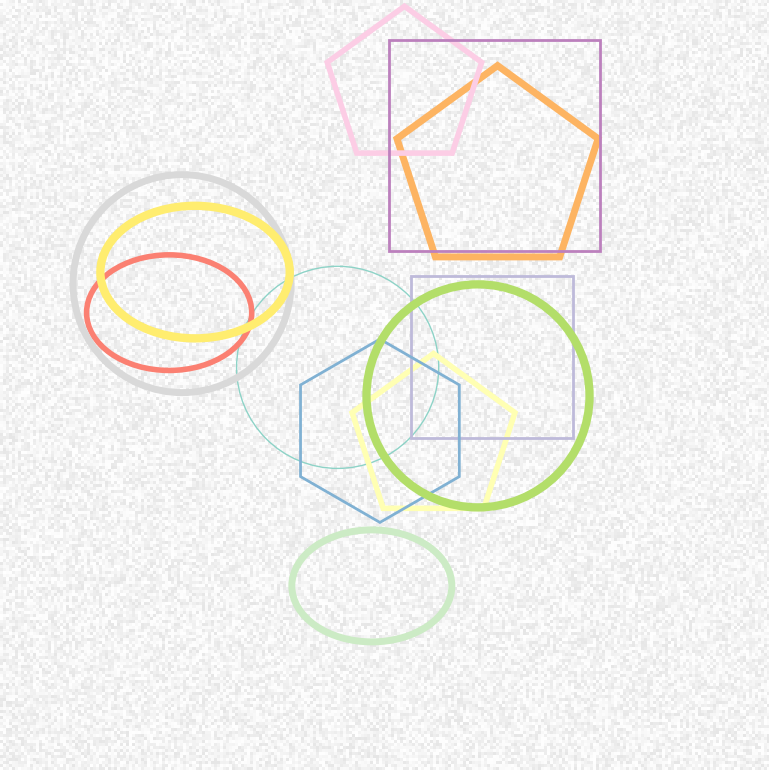[{"shape": "circle", "thickness": 0.5, "radius": 0.66, "center": [0.439, 0.523]}, {"shape": "pentagon", "thickness": 2, "radius": 0.56, "center": [0.563, 0.43]}, {"shape": "square", "thickness": 1, "radius": 0.53, "center": [0.639, 0.537]}, {"shape": "oval", "thickness": 2, "radius": 0.54, "center": [0.22, 0.594]}, {"shape": "hexagon", "thickness": 1, "radius": 0.6, "center": [0.493, 0.441]}, {"shape": "pentagon", "thickness": 2.5, "radius": 0.69, "center": [0.646, 0.777]}, {"shape": "circle", "thickness": 3, "radius": 0.72, "center": [0.621, 0.486]}, {"shape": "pentagon", "thickness": 2, "radius": 0.53, "center": [0.525, 0.886]}, {"shape": "circle", "thickness": 2.5, "radius": 0.71, "center": [0.236, 0.632]}, {"shape": "square", "thickness": 1, "radius": 0.69, "center": [0.642, 0.811]}, {"shape": "oval", "thickness": 2.5, "radius": 0.52, "center": [0.483, 0.239]}, {"shape": "oval", "thickness": 3, "radius": 0.61, "center": [0.253, 0.647]}]